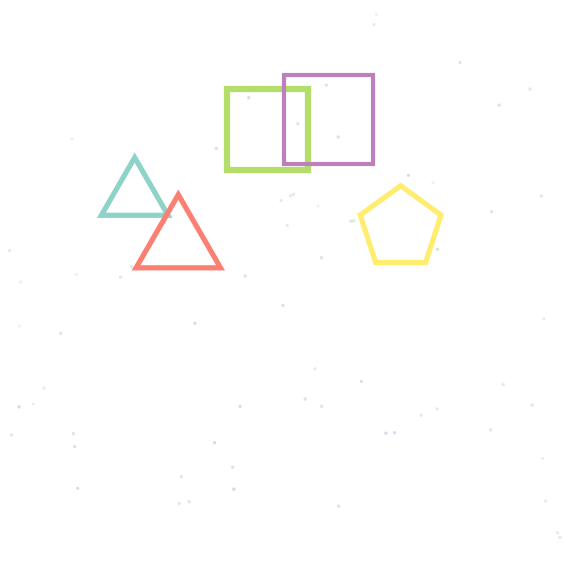[{"shape": "triangle", "thickness": 2.5, "radius": 0.33, "center": [0.233, 0.66]}, {"shape": "triangle", "thickness": 2.5, "radius": 0.42, "center": [0.309, 0.578]}, {"shape": "square", "thickness": 3, "radius": 0.35, "center": [0.464, 0.775]}, {"shape": "square", "thickness": 2, "radius": 0.39, "center": [0.569, 0.792]}, {"shape": "pentagon", "thickness": 2.5, "radius": 0.37, "center": [0.694, 0.604]}]